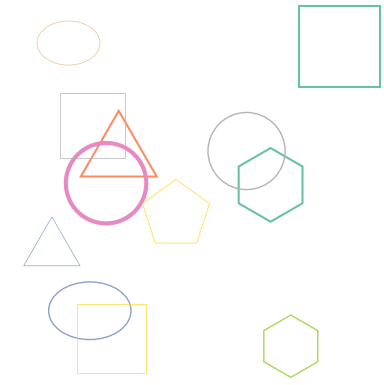[{"shape": "hexagon", "thickness": 1.5, "radius": 0.48, "center": [0.703, 0.52]}, {"shape": "square", "thickness": 1.5, "radius": 0.52, "center": [0.882, 0.88]}, {"shape": "triangle", "thickness": 1.5, "radius": 0.57, "center": [0.308, 0.598]}, {"shape": "triangle", "thickness": 0.5, "radius": 0.42, "center": [0.135, 0.352]}, {"shape": "oval", "thickness": 1, "radius": 0.53, "center": [0.233, 0.193]}, {"shape": "circle", "thickness": 3, "radius": 0.52, "center": [0.276, 0.524]}, {"shape": "hexagon", "thickness": 1, "radius": 0.4, "center": [0.755, 0.101]}, {"shape": "pentagon", "thickness": 0.5, "radius": 0.46, "center": [0.457, 0.443]}, {"shape": "square", "thickness": 0.5, "radius": 0.45, "center": [0.29, 0.12]}, {"shape": "oval", "thickness": 0.5, "radius": 0.41, "center": [0.178, 0.888]}, {"shape": "circle", "thickness": 1, "radius": 0.5, "center": [0.64, 0.608]}, {"shape": "square", "thickness": 0.5, "radius": 0.42, "center": [0.24, 0.674]}]